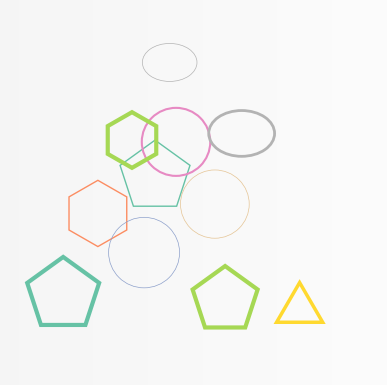[{"shape": "pentagon", "thickness": 1, "radius": 0.47, "center": [0.4, 0.541]}, {"shape": "pentagon", "thickness": 3, "radius": 0.49, "center": [0.163, 0.235]}, {"shape": "hexagon", "thickness": 1, "radius": 0.43, "center": [0.253, 0.446]}, {"shape": "circle", "thickness": 0.5, "radius": 0.46, "center": [0.372, 0.344]}, {"shape": "circle", "thickness": 1.5, "radius": 0.44, "center": [0.454, 0.632]}, {"shape": "pentagon", "thickness": 3, "radius": 0.44, "center": [0.581, 0.221]}, {"shape": "hexagon", "thickness": 3, "radius": 0.36, "center": [0.341, 0.636]}, {"shape": "triangle", "thickness": 2.5, "radius": 0.34, "center": [0.773, 0.197]}, {"shape": "circle", "thickness": 0.5, "radius": 0.44, "center": [0.554, 0.47]}, {"shape": "oval", "thickness": 2, "radius": 0.42, "center": [0.624, 0.653]}, {"shape": "oval", "thickness": 0.5, "radius": 0.35, "center": [0.438, 0.838]}]